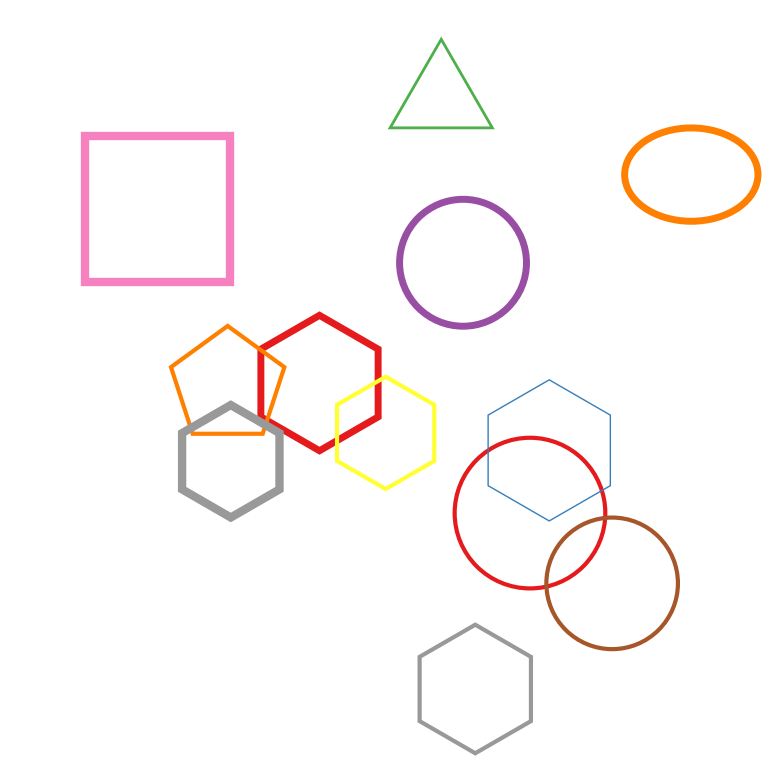[{"shape": "hexagon", "thickness": 2.5, "radius": 0.44, "center": [0.415, 0.503]}, {"shape": "circle", "thickness": 1.5, "radius": 0.49, "center": [0.688, 0.334]}, {"shape": "hexagon", "thickness": 0.5, "radius": 0.46, "center": [0.713, 0.415]}, {"shape": "triangle", "thickness": 1, "radius": 0.38, "center": [0.573, 0.872]}, {"shape": "circle", "thickness": 2.5, "radius": 0.41, "center": [0.601, 0.659]}, {"shape": "oval", "thickness": 2.5, "radius": 0.43, "center": [0.898, 0.773]}, {"shape": "pentagon", "thickness": 1.5, "radius": 0.39, "center": [0.296, 0.499]}, {"shape": "hexagon", "thickness": 1.5, "radius": 0.36, "center": [0.501, 0.438]}, {"shape": "circle", "thickness": 1.5, "radius": 0.43, "center": [0.795, 0.242]}, {"shape": "square", "thickness": 3, "radius": 0.47, "center": [0.204, 0.728]}, {"shape": "hexagon", "thickness": 1.5, "radius": 0.42, "center": [0.617, 0.105]}, {"shape": "hexagon", "thickness": 3, "radius": 0.37, "center": [0.3, 0.401]}]